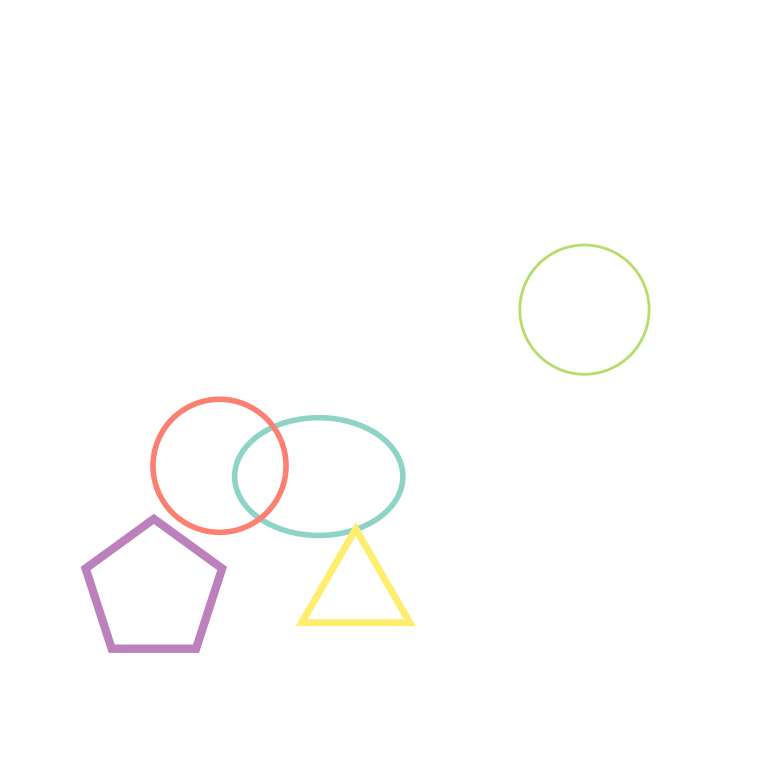[{"shape": "oval", "thickness": 2, "radius": 0.55, "center": [0.414, 0.381]}, {"shape": "circle", "thickness": 2, "radius": 0.43, "center": [0.285, 0.395]}, {"shape": "circle", "thickness": 1, "radius": 0.42, "center": [0.759, 0.598]}, {"shape": "pentagon", "thickness": 3, "radius": 0.47, "center": [0.2, 0.233]}, {"shape": "triangle", "thickness": 2.5, "radius": 0.41, "center": [0.462, 0.232]}]